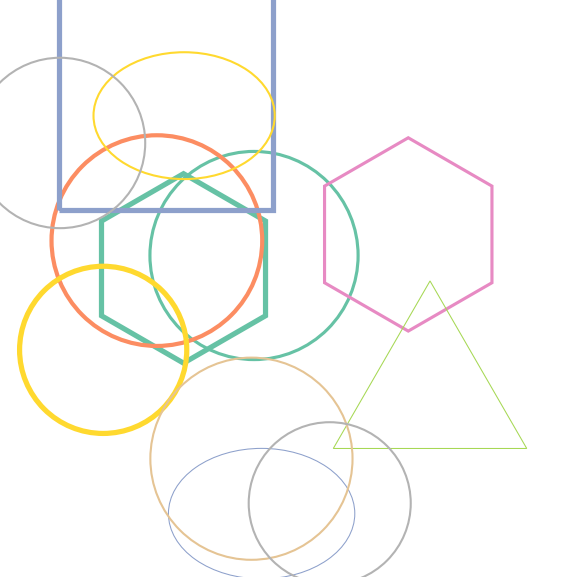[{"shape": "hexagon", "thickness": 2.5, "radius": 0.82, "center": [0.318, 0.534]}, {"shape": "circle", "thickness": 1.5, "radius": 0.9, "center": [0.44, 0.557]}, {"shape": "circle", "thickness": 2, "radius": 0.91, "center": [0.272, 0.583]}, {"shape": "square", "thickness": 2.5, "radius": 0.93, "center": [0.288, 0.821]}, {"shape": "oval", "thickness": 0.5, "radius": 0.81, "center": [0.453, 0.11]}, {"shape": "hexagon", "thickness": 1.5, "radius": 0.84, "center": [0.707, 0.593]}, {"shape": "triangle", "thickness": 0.5, "radius": 0.97, "center": [0.745, 0.319]}, {"shape": "circle", "thickness": 2.5, "radius": 0.72, "center": [0.179, 0.393]}, {"shape": "oval", "thickness": 1, "radius": 0.78, "center": [0.319, 0.799]}, {"shape": "circle", "thickness": 1, "radius": 0.88, "center": [0.435, 0.205]}, {"shape": "circle", "thickness": 1, "radius": 0.7, "center": [0.571, 0.128]}, {"shape": "circle", "thickness": 1, "radius": 0.74, "center": [0.104, 0.752]}]